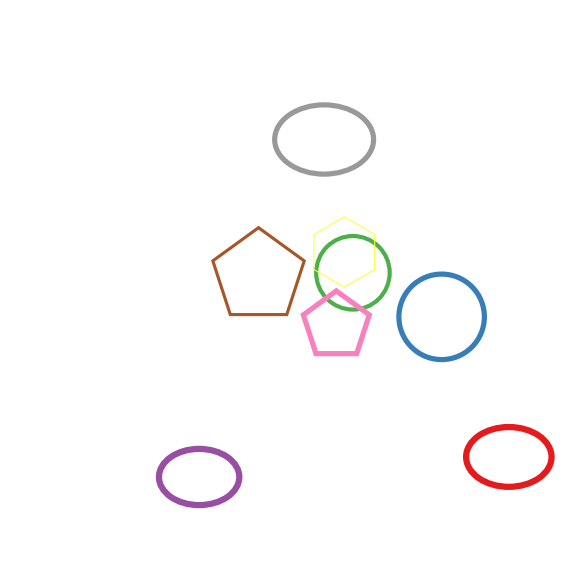[{"shape": "oval", "thickness": 3, "radius": 0.37, "center": [0.881, 0.208]}, {"shape": "circle", "thickness": 2.5, "radius": 0.37, "center": [0.765, 0.45]}, {"shape": "circle", "thickness": 2, "radius": 0.32, "center": [0.611, 0.527]}, {"shape": "oval", "thickness": 3, "radius": 0.35, "center": [0.345, 0.173]}, {"shape": "hexagon", "thickness": 0.5, "radius": 0.3, "center": [0.596, 0.563]}, {"shape": "pentagon", "thickness": 1.5, "radius": 0.42, "center": [0.448, 0.522]}, {"shape": "pentagon", "thickness": 2.5, "radius": 0.3, "center": [0.582, 0.435]}, {"shape": "oval", "thickness": 2.5, "radius": 0.43, "center": [0.561, 0.758]}]